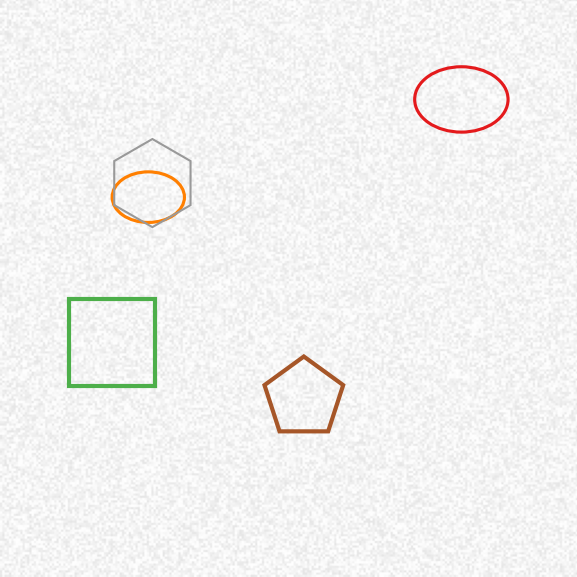[{"shape": "oval", "thickness": 1.5, "radius": 0.4, "center": [0.799, 0.827]}, {"shape": "square", "thickness": 2, "radius": 0.37, "center": [0.194, 0.406]}, {"shape": "oval", "thickness": 1.5, "radius": 0.31, "center": [0.257, 0.658]}, {"shape": "pentagon", "thickness": 2, "radius": 0.36, "center": [0.526, 0.31]}, {"shape": "hexagon", "thickness": 1, "radius": 0.38, "center": [0.264, 0.682]}]